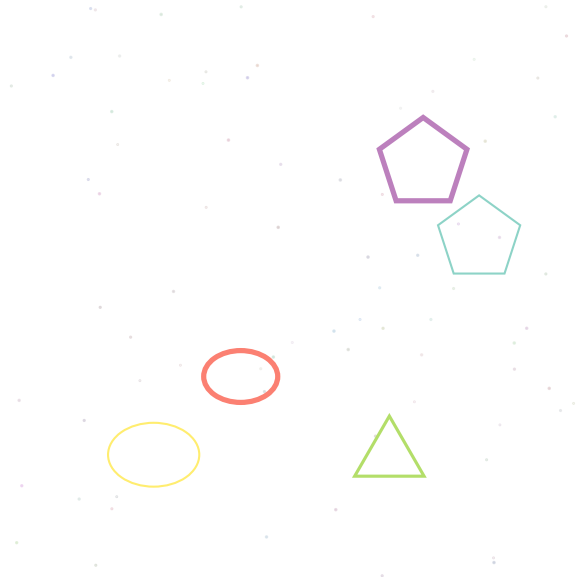[{"shape": "pentagon", "thickness": 1, "radius": 0.37, "center": [0.83, 0.586]}, {"shape": "oval", "thickness": 2.5, "radius": 0.32, "center": [0.417, 0.347]}, {"shape": "triangle", "thickness": 1.5, "radius": 0.35, "center": [0.674, 0.209]}, {"shape": "pentagon", "thickness": 2.5, "radius": 0.4, "center": [0.733, 0.716]}, {"shape": "oval", "thickness": 1, "radius": 0.39, "center": [0.266, 0.212]}]